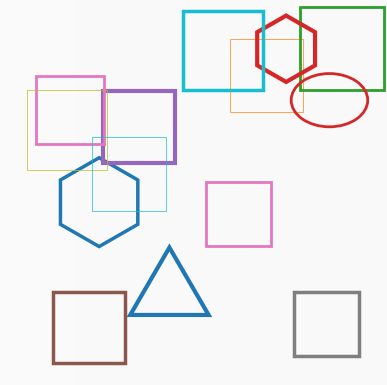[{"shape": "hexagon", "thickness": 2.5, "radius": 0.58, "center": [0.256, 0.475]}, {"shape": "triangle", "thickness": 3, "radius": 0.58, "center": [0.437, 0.24]}, {"shape": "square", "thickness": 0.5, "radius": 0.47, "center": [0.688, 0.803]}, {"shape": "square", "thickness": 2, "radius": 0.54, "center": [0.883, 0.874]}, {"shape": "hexagon", "thickness": 3, "radius": 0.43, "center": [0.738, 0.873]}, {"shape": "oval", "thickness": 2, "radius": 0.49, "center": [0.85, 0.74]}, {"shape": "square", "thickness": 3, "radius": 0.47, "center": [0.358, 0.671]}, {"shape": "square", "thickness": 2.5, "radius": 0.46, "center": [0.23, 0.15]}, {"shape": "square", "thickness": 2, "radius": 0.42, "center": [0.616, 0.445]}, {"shape": "square", "thickness": 2, "radius": 0.44, "center": [0.18, 0.715]}, {"shape": "square", "thickness": 2.5, "radius": 0.41, "center": [0.843, 0.158]}, {"shape": "square", "thickness": 0.5, "radius": 0.52, "center": [0.174, 0.662]}, {"shape": "square", "thickness": 2.5, "radius": 0.52, "center": [0.574, 0.868]}, {"shape": "square", "thickness": 0.5, "radius": 0.48, "center": [0.332, 0.547]}]